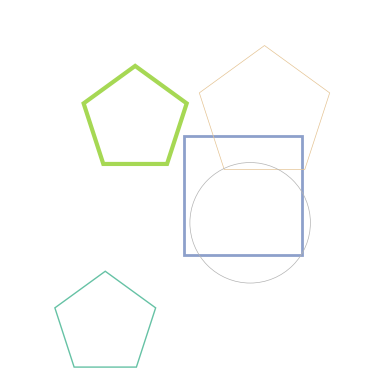[{"shape": "pentagon", "thickness": 1, "radius": 0.69, "center": [0.273, 0.158]}, {"shape": "square", "thickness": 2, "radius": 0.77, "center": [0.631, 0.492]}, {"shape": "pentagon", "thickness": 3, "radius": 0.7, "center": [0.351, 0.688]}, {"shape": "pentagon", "thickness": 0.5, "radius": 0.89, "center": [0.687, 0.704]}, {"shape": "circle", "thickness": 0.5, "radius": 0.78, "center": [0.65, 0.421]}]